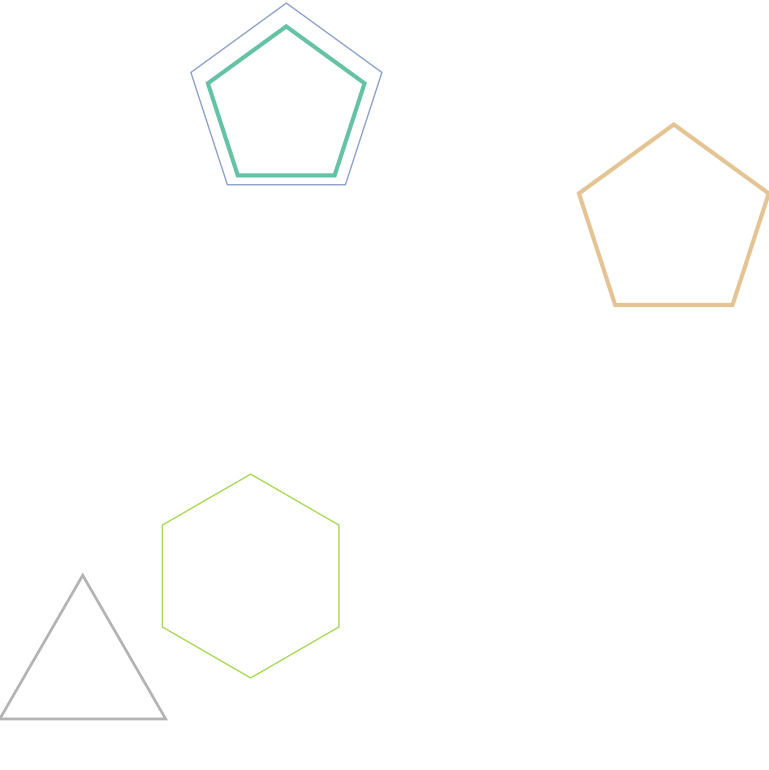[{"shape": "pentagon", "thickness": 1.5, "radius": 0.53, "center": [0.372, 0.859]}, {"shape": "pentagon", "thickness": 0.5, "radius": 0.65, "center": [0.372, 0.866]}, {"shape": "hexagon", "thickness": 0.5, "radius": 0.66, "center": [0.326, 0.252]}, {"shape": "pentagon", "thickness": 1.5, "radius": 0.65, "center": [0.875, 0.709]}, {"shape": "triangle", "thickness": 1, "radius": 0.62, "center": [0.107, 0.128]}]